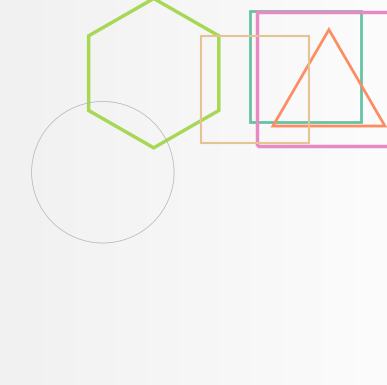[{"shape": "square", "thickness": 2, "radius": 0.72, "center": [0.788, 0.827]}, {"shape": "triangle", "thickness": 2, "radius": 0.83, "center": [0.849, 0.756]}, {"shape": "square", "thickness": 2.5, "radius": 0.87, "center": [0.836, 0.794]}, {"shape": "hexagon", "thickness": 2.5, "radius": 0.97, "center": [0.397, 0.81]}, {"shape": "square", "thickness": 1.5, "radius": 0.7, "center": [0.658, 0.768]}, {"shape": "circle", "thickness": 0.5, "radius": 0.92, "center": [0.265, 0.553]}]